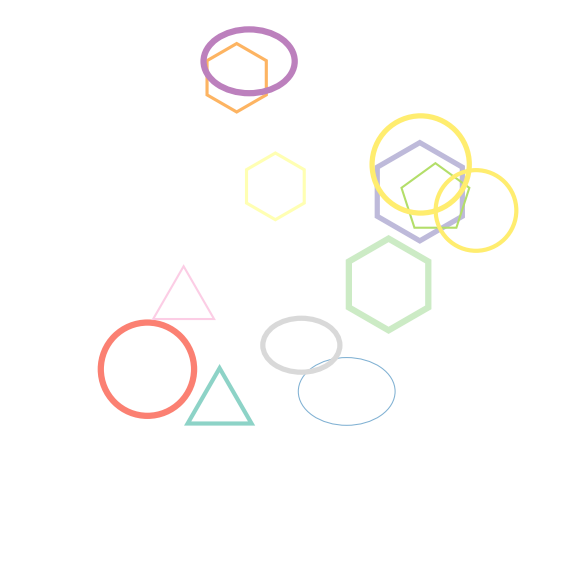[{"shape": "triangle", "thickness": 2, "radius": 0.32, "center": [0.38, 0.298]}, {"shape": "hexagon", "thickness": 1.5, "radius": 0.29, "center": [0.477, 0.676]}, {"shape": "hexagon", "thickness": 2.5, "radius": 0.43, "center": [0.727, 0.667]}, {"shape": "circle", "thickness": 3, "radius": 0.4, "center": [0.255, 0.36]}, {"shape": "oval", "thickness": 0.5, "radius": 0.42, "center": [0.6, 0.321]}, {"shape": "hexagon", "thickness": 1.5, "radius": 0.3, "center": [0.41, 0.864]}, {"shape": "pentagon", "thickness": 1, "radius": 0.31, "center": [0.754, 0.655]}, {"shape": "triangle", "thickness": 1, "radius": 0.3, "center": [0.318, 0.477]}, {"shape": "oval", "thickness": 2.5, "radius": 0.33, "center": [0.522, 0.401]}, {"shape": "oval", "thickness": 3, "radius": 0.39, "center": [0.431, 0.893]}, {"shape": "hexagon", "thickness": 3, "radius": 0.4, "center": [0.673, 0.507]}, {"shape": "circle", "thickness": 2, "radius": 0.35, "center": [0.824, 0.635]}, {"shape": "circle", "thickness": 2.5, "radius": 0.42, "center": [0.728, 0.714]}]